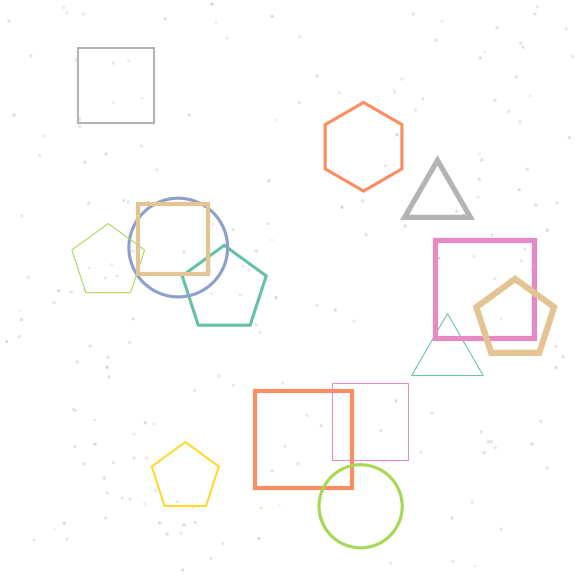[{"shape": "pentagon", "thickness": 1.5, "radius": 0.38, "center": [0.388, 0.498]}, {"shape": "triangle", "thickness": 0.5, "radius": 0.36, "center": [0.775, 0.385]}, {"shape": "square", "thickness": 2, "radius": 0.42, "center": [0.526, 0.239]}, {"shape": "hexagon", "thickness": 1.5, "radius": 0.38, "center": [0.63, 0.745]}, {"shape": "circle", "thickness": 1.5, "radius": 0.43, "center": [0.309, 0.57]}, {"shape": "square", "thickness": 0.5, "radius": 0.33, "center": [0.64, 0.269]}, {"shape": "square", "thickness": 2.5, "radius": 0.43, "center": [0.839, 0.499]}, {"shape": "pentagon", "thickness": 0.5, "radius": 0.33, "center": [0.187, 0.546]}, {"shape": "circle", "thickness": 1.5, "radius": 0.36, "center": [0.624, 0.122]}, {"shape": "pentagon", "thickness": 1, "radius": 0.31, "center": [0.321, 0.172]}, {"shape": "square", "thickness": 2, "radius": 0.3, "center": [0.3, 0.585]}, {"shape": "pentagon", "thickness": 3, "radius": 0.35, "center": [0.892, 0.445]}, {"shape": "triangle", "thickness": 2.5, "radius": 0.33, "center": [0.758, 0.656]}, {"shape": "square", "thickness": 1, "radius": 0.33, "center": [0.2, 0.851]}]